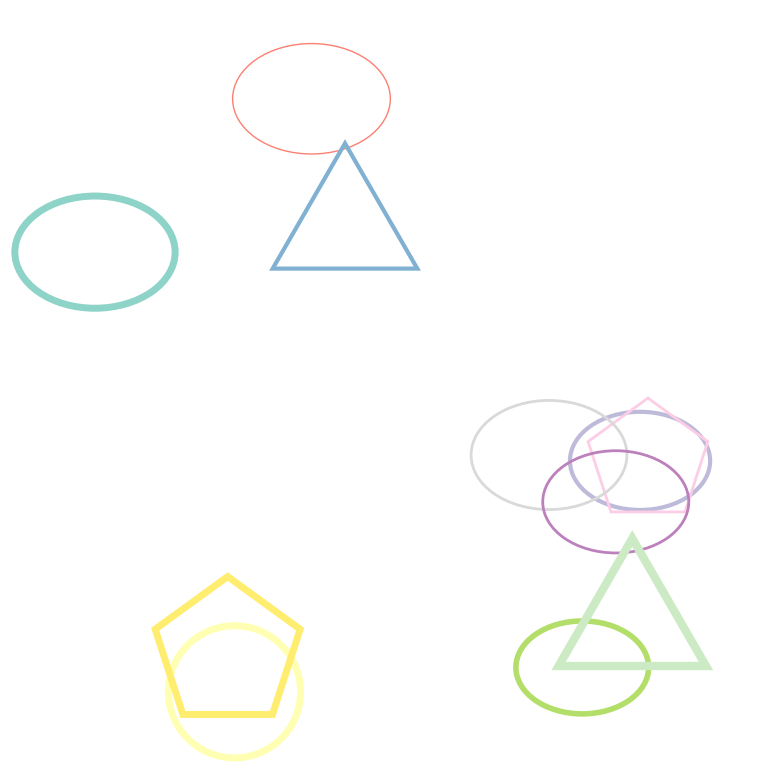[{"shape": "oval", "thickness": 2.5, "radius": 0.52, "center": [0.123, 0.673]}, {"shape": "circle", "thickness": 2.5, "radius": 0.43, "center": [0.305, 0.102]}, {"shape": "oval", "thickness": 1.5, "radius": 0.46, "center": [0.831, 0.401]}, {"shape": "oval", "thickness": 0.5, "radius": 0.51, "center": [0.405, 0.872]}, {"shape": "triangle", "thickness": 1.5, "radius": 0.54, "center": [0.448, 0.705]}, {"shape": "oval", "thickness": 2, "radius": 0.43, "center": [0.756, 0.133]}, {"shape": "pentagon", "thickness": 1, "radius": 0.41, "center": [0.842, 0.401]}, {"shape": "oval", "thickness": 1, "radius": 0.51, "center": [0.713, 0.409]}, {"shape": "oval", "thickness": 1, "radius": 0.47, "center": [0.8, 0.348]}, {"shape": "triangle", "thickness": 3, "radius": 0.55, "center": [0.821, 0.19]}, {"shape": "pentagon", "thickness": 2.5, "radius": 0.49, "center": [0.296, 0.152]}]